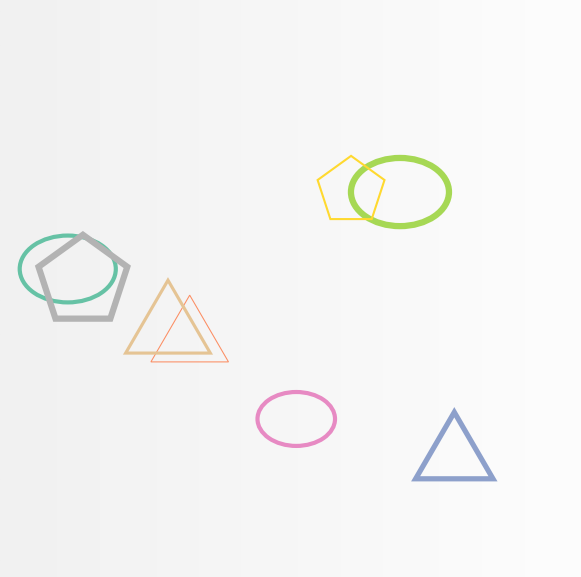[{"shape": "oval", "thickness": 2, "radius": 0.41, "center": [0.117, 0.533]}, {"shape": "triangle", "thickness": 0.5, "radius": 0.39, "center": [0.326, 0.411]}, {"shape": "triangle", "thickness": 2.5, "radius": 0.38, "center": [0.782, 0.208]}, {"shape": "oval", "thickness": 2, "radius": 0.33, "center": [0.51, 0.274]}, {"shape": "oval", "thickness": 3, "radius": 0.42, "center": [0.688, 0.667]}, {"shape": "pentagon", "thickness": 1, "radius": 0.3, "center": [0.604, 0.669]}, {"shape": "triangle", "thickness": 1.5, "radius": 0.42, "center": [0.289, 0.43]}, {"shape": "pentagon", "thickness": 3, "radius": 0.4, "center": [0.143, 0.512]}]